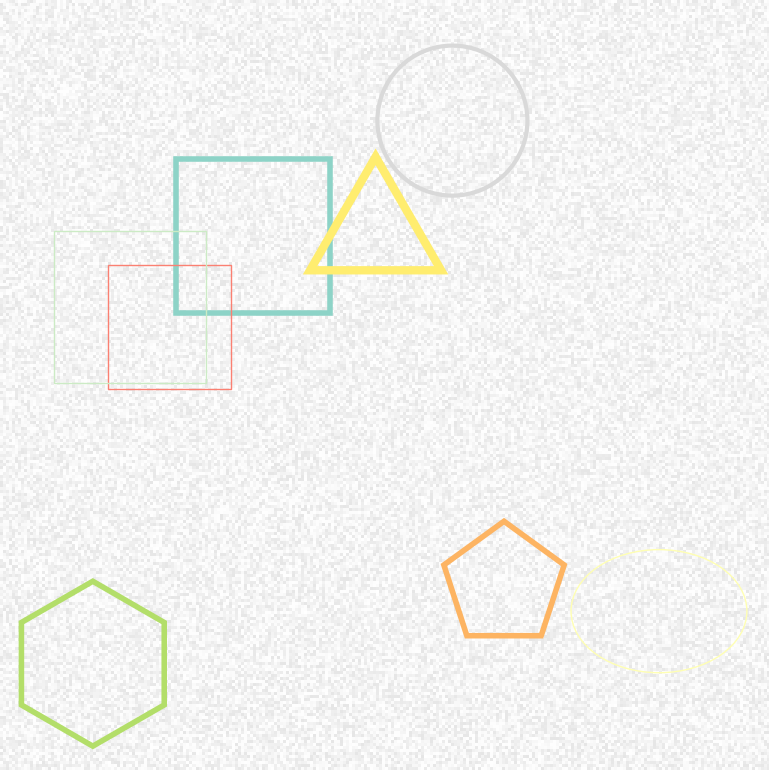[{"shape": "square", "thickness": 2, "radius": 0.5, "center": [0.328, 0.693]}, {"shape": "oval", "thickness": 0.5, "radius": 0.57, "center": [0.856, 0.206]}, {"shape": "square", "thickness": 0.5, "radius": 0.4, "center": [0.22, 0.575]}, {"shape": "pentagon", "thickness": 2, "radius": 0.41, "center": [0.655, 0.241]}, {"shape": "hexagon", "thickness": 2, "radius": 0.54, "center": [0.121, 0.138]}, {"shape": "circle", "thickness": 1.5, "radius": 0.49, "center": [0.588, 0.843]}, {"shape": "square", "thickness": 0.5, "radius": 0.49, "center": [0.169, 0.601]}, {"shape": "triangle", "thickness": 3, "radius": 0.49, "center": [0.488, 0.698]}]